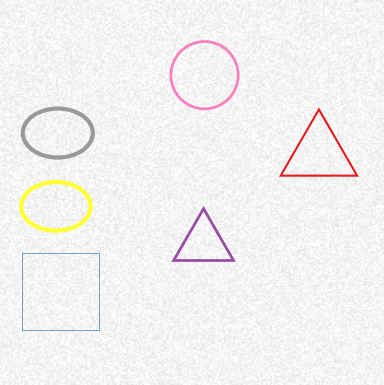[{"shape": "triangle", "thickness": 1.5, "radius": 0.57, "center": [0.828, 0.601]}, {"shape": "square", "thickness": 0.5, "radius": 0.5, "center": [0.157, 0.243]}, {"shape": "triangle", "thickness": 2, "radius": 0.45, "center": [0.529, 0.368]}, {"shape": "oval", "thickness": 3, "radius": 0.45, "center": [0.145, 0.464]}, {"shape": "circle", "thickness": 2, "radius": 0.44, "center": [0.531, 0.805]}, {"shape": "oval", "thickness": 3, "radius": 0.45, "center": [0.15, 0.654]}]